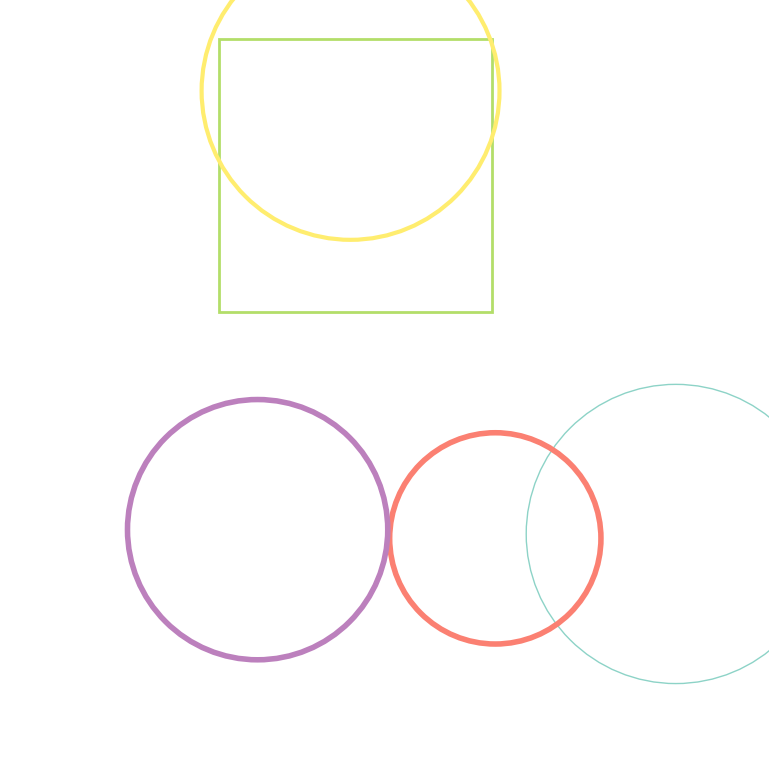[{"shape": "circle", "thickness": 0.5, "radius": 0.97, "center": [0.878, 0.307]}, {"shape": "circle", "thickness": 2, "radius": 0.69, "center": [0.643, 0.301]}, {"shape": "square", "thickness": 1, "radius": 0.89, "center": [0.462, 0.772]}, {"shape": "circle", "thickness": 2, "radius": 0.84, "center": [0.335, 0.312]}, {"shape": "circle", "thickness": 1.5, "radius": 0.97, "center": [0.455, 0.882]}]